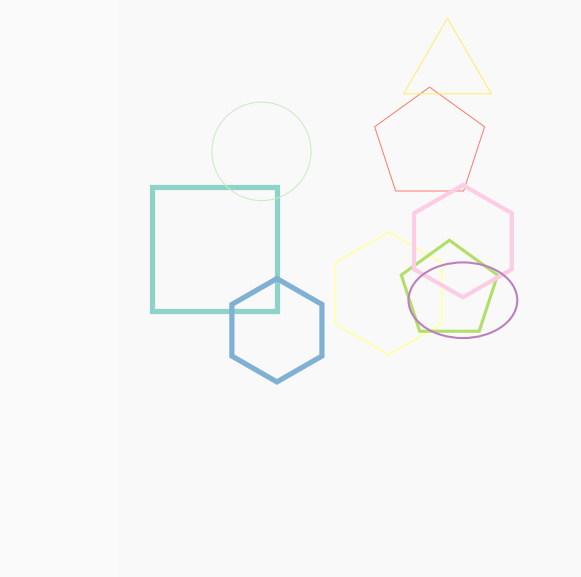[{"shape": "square", "thickness": 2.5, "radius": 0.54, "center": [0.37, 0.568]}, {"shape": "hexagon", "thickness": 1, "radius": 0.53, "center": [0.669, 0.491]}, {"shape": "pentagon", "thickness": 0.5, "radius": 0.5, "center": [0.739, 0.749]}, {"shape": "hexagon", "thickness": 2.5, "radius": 0.45, "center": [0.476, 0.427]}, {"shape": "pentagon", "thickness": 1.5, "radius": 0.44, "center": [0.773, 0.496]}, {"shape": "hexagon", "thickness": 2, "radius": 0.49, "center": [0.796, 0.581]}, {"shape": "oval", "thickness": 1, "radius": 0.47, "center": [0.796, 0.479]}, {"shape": "circle", "thickness": 0.5, "radius": 0.43, "center": [0.45, 0.737]}, {"shape": "triangle", "thickness": 0.5, "radius": 0.44, "center": [0.77, 0.88]}]